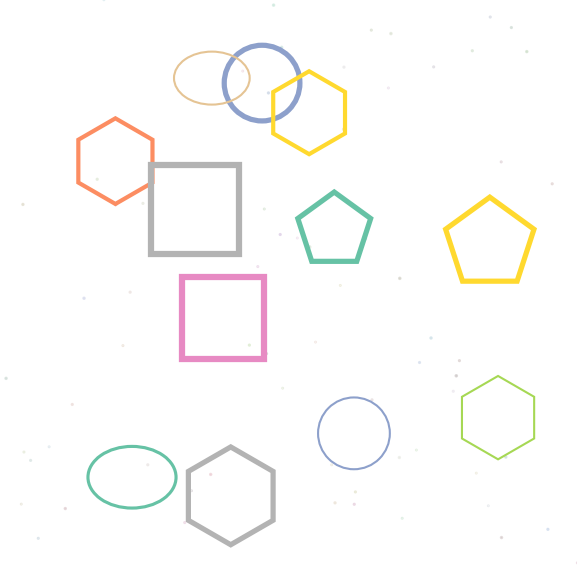[{"shape": "oval", "thickness": 1.5, "radius": 0.38, "center": [0.229, 0.173]}, {"shape": "pentagon", "thickness": 2.5, "radius": 0.33, "center": [0.579, 0.6]}, {"shape": "hexagon", "thickness": 2, "radius": 0.37, "center": [0.2, 0.72]}, {"shape": "circle", "thickness": 2.5, "radius": 0.33, "center": [0.454, 0.855]}, {"shape": "circle", "thickness": 1, "radius": 0.31, "center": [0.613, 0.249]}, {"shape": "square", "thickness": 3, "radius": 0.35, "center": [0.386, 0.448]}, {"shape": "hexagon", "thickness": 1, "radius": 0.36, "center": [0.862, 0.276]}, {"shape": "pentagon", "thickness": 2.5, "radius": 0.4, "center": [0.848, 0.577]}, {"shape": "hexagon", "thickness": 2, "radius": 0.36, "center": [0.535, 0.804]}, {"shape": "oval", "thickness": 1, "radius": 0.33, "center": [0.367, 0.864]}, {"shape": "hexagon", "thickness": 2.5, "radius": 0.42, "center": [0.4, 0.141]}, {"shape": "square", "thickness": 3, "radius": 0.38, "center": [0.338, 0.636]}]